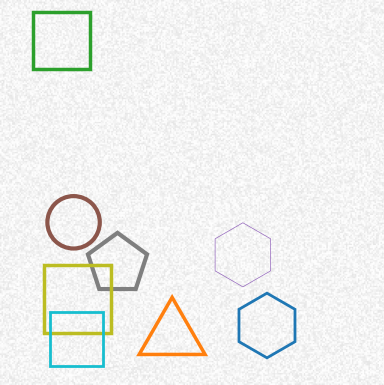[{"shape": "hexagon", "thickness": 2, "radius": 0.42, "center": [0.693, 0.155]}, {"shape": "triangle", "thickness": 2.5, "radius": 0.49, "center": [0.447, 0.129]}, {"shape": "square", "thickness": 2.5, "radius": 0.37, "center": [0.159, 0.895]}, {"shape": "hexagon", "thickness": 0.5, "radius": 0.42, "center": [0.631, 0.338]}, {"shape": "circle", "thickness": 3, "radius": 0.34, "center": [0.191, 0.423]}, {"shape": "pentagon", "thickness": 3, "radius": 0.4, "center": [0.305, 0.315]}, {"shape": "square", "thickness": 2.5, "radius": 0.44, "center": [0.201, 0.223]}, {"shape": "square", "thickness": 2, "radius": 0.35, "center": [0.199, 0.119]}]